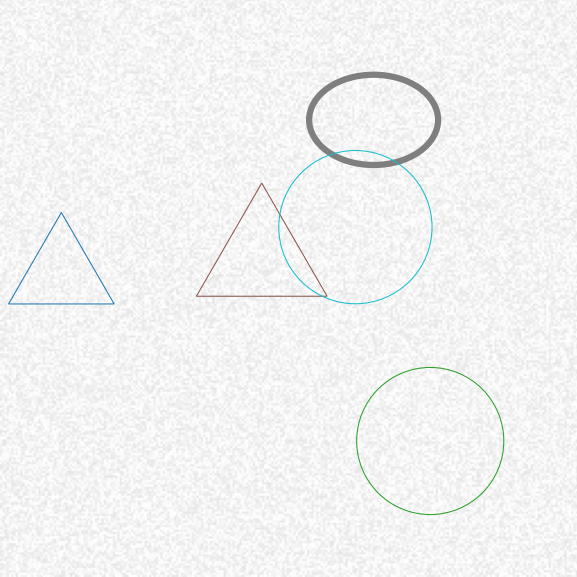[{"shape": "triangle", "thickness": 0.5, "radius": 0.53, "center": [0.106, 0.526]}, {"shape": "circle", "thickness": 0.5, "radius": 0.64, "center": [0.745, 0.235]}, {"shape": "triangle", "thickness": 0.5, "radius": 0.65, "center": [0.453, 0.552]}, {"shape": "oval", "thickness": 3, "radius": 0.56, "center": [0.647, 0.792]}, {"shape": "circle", "thickness": 0.5, "radius": 0.66, "center": [0.615, 0.606]}]